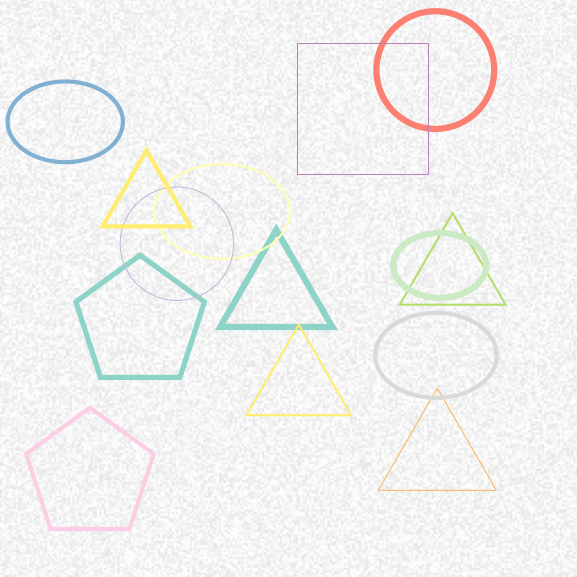[{"shape": "triangle", "thickness": 3, "radius": 0.56, "center": [0.478, 0.489]}, {"shape": "pentagon", "thickness": 2.5, "radius": 0.59, "center": [0.243, 0.44]}, {"shape": "oval", "thickness": 1, "radius": 0.59, "center": [0.385, 0.633]}, {"shape": "circle", "thickness": 0.5, "radius": 0.49, "center": [0.306, 0.577]}, {"shape": "circle", "thickness": 3, "radius": 0.51, "center": [0.754, 0.878]}, {"shape": "oval", "thickness": 2, "radius": 0.5, "center": [0.113, 0.788]}, {"shape": "triangle", "thickness": 0.5, "radius": 0.59, "center": [0.757, 0.209]}, {"shape": "triangle", "thickness": 1, "radius": 0.53, "center": [0.784, 0.524]}, {"shape": "pentagon", "thickness": 2, "radius": 0.58, "center": [0.156, 0.177]}, {"shape": "oval", "thickness": 2, "radius": 0.53, "center": [0.755, 0.384]}, {"shape": "square", "thickness": 0.5, "radius": 0.57, "center": [0.628, 0.811]}, {"shape": "oval", "thickness": 3, "radius": 0.4, "center": [0.761, 0.54]}, {"shape": "triangle", "thickness": 1, "radius": 0.52, "center": [0.517, 0.333]}, {"shape": "triangle", "thickness": 2, "radius": 0.44, "center": [0.254, 0.651]}]